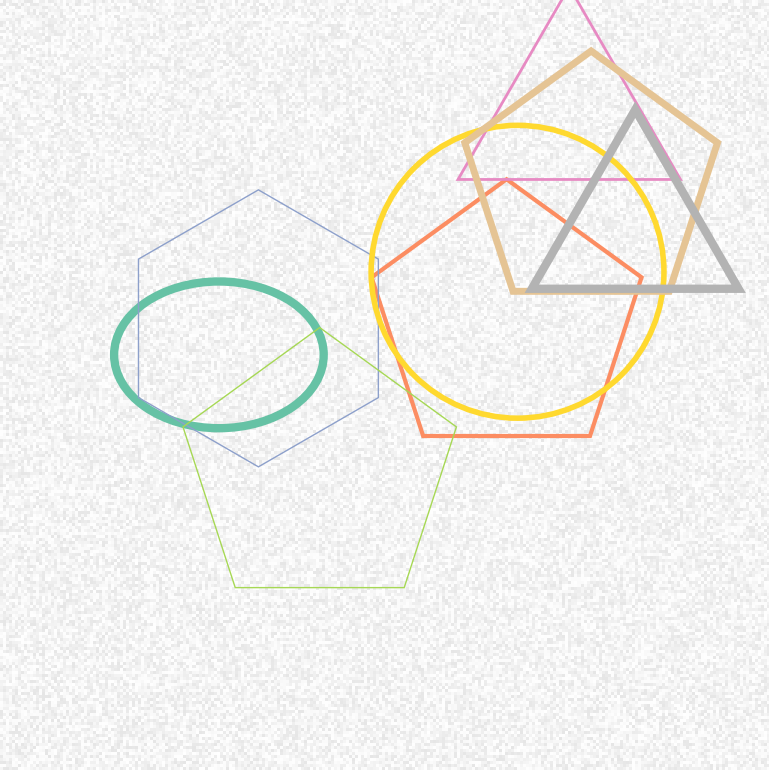[{"shape": "oval", "thickness": 3, "radius": 0.68, "center": [0.284, 0.539]}, {"shape": "pentagon", "thickness": 1.5, "radius": 0.92, "center": [0.658, 0.583]}, {"shape": "hexagon", "thickness": 0.5, "radius": 0.9, "center": [0.336, 0.574]}, {"shape": "triangle", "thickness": 1, "radius": 0.83, "center": [0.739, 0.85]}, {"shape": "pentagon", "thickness": 0.5, "radius": 0.93, "center": [0.415, 0.388]}, {"shape": "circle", "thickness": 2, "radius": 0.95, "center": [0.672, 0.647]}, {"shape": "pentagon", "thickness": 2.5, "radius": 0.86, "center": [0.768, 0.761]}, {"shape": "triangle", "thickness": 3, "radius": 0.78, "center": [0.825, 0.703]}]